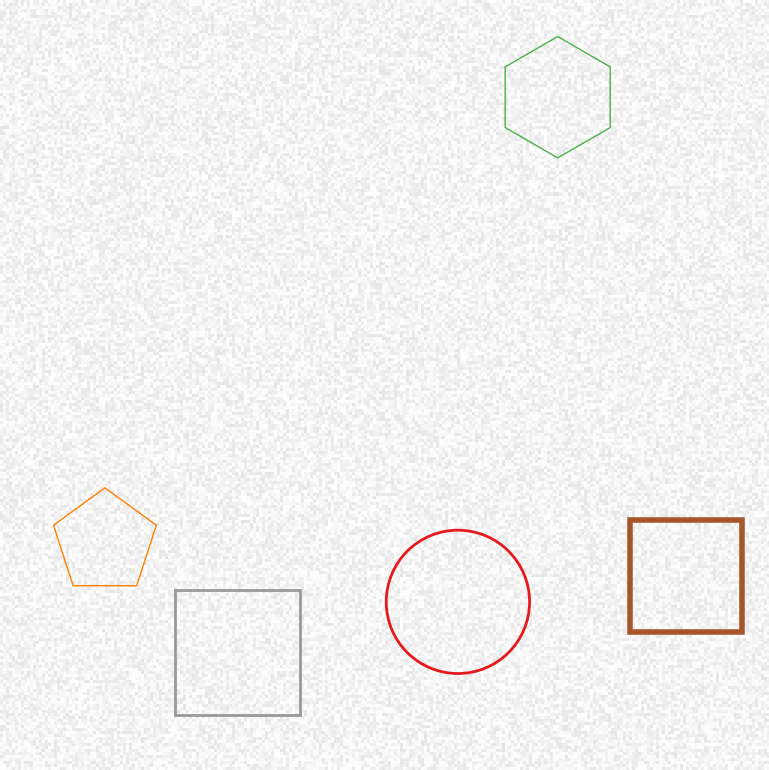[{"shape": "circle", "thickness": 1, "radius": 0.47, "center": [0.595, 0.218]}, {"shape": "hexagon", "thickness": 0.5, "radius": 0.39, "center": [0.724, 0.874]}, {"shape": "pentagon", "thickness": 0.5, "radius": 0.35, "center": [0.136, 0.296]}, {"shape": "square", "thickness": 2, "radius": 0.36, "center": [0.891, 0.252]}, {"shape": "square", "thickness": 1, "radius": 0.41, "center": [0.308, 0.152]}]